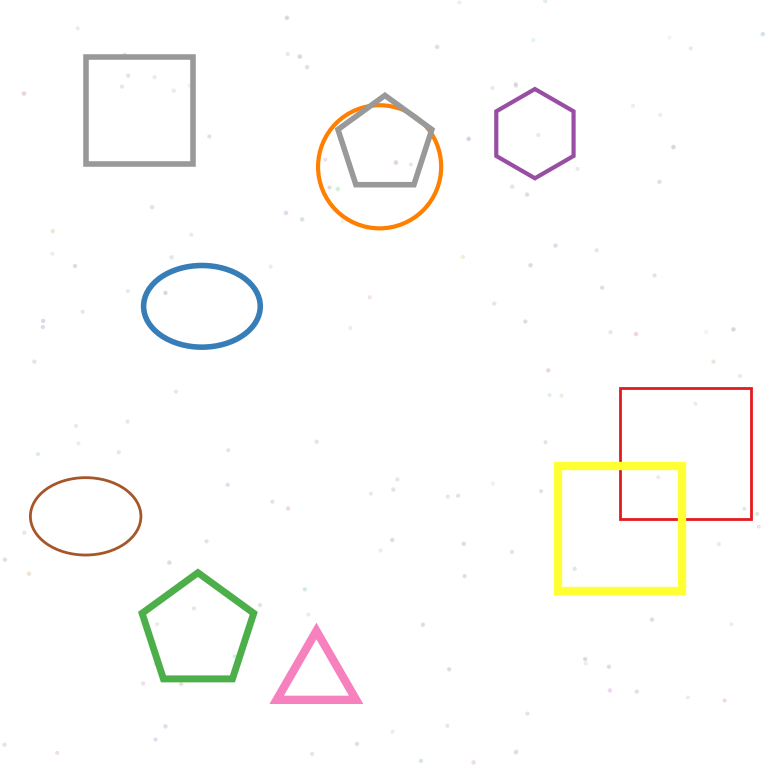[{"shape": "square", "thickness": 1, "radius": 0.42, "center": [0.89, 0.411]}, {"shape": "oval", "thickness": 2, "radius": 0.38, "center": [0.262, 0.602]}, {"shape": "pentagon", "thickness": 2.5, "radius": 0.38, "center": [0.257, 0.18]}, {"shape": "hexagon", "thickness": 1.5, "radius": 0.29, "center": [0.695, 0.826]}, {"shape": "circle", "thickness": 1.5, "radius": 0.4, "center": [0.493, 0.783]}, {"shape": "square", "thickness": 3, "radius": 0.4, "center": [0.805, 0.314]}, {"shape": "oval", "thickness": 1, "radius": 0.36, "center": [0.111, 0.329]}, {"shape": "triangle", "thickness": 3, "radius": 0.3, "center": [0.411, 0.121]}, {"shape": "pentagon", "thickness": 2, "radius": 0.32, "center": [0.5, 0.812]}, {"shape": "square", "thickness": 2, "radius": 0.35, "center": [0.181, 0.856]}]